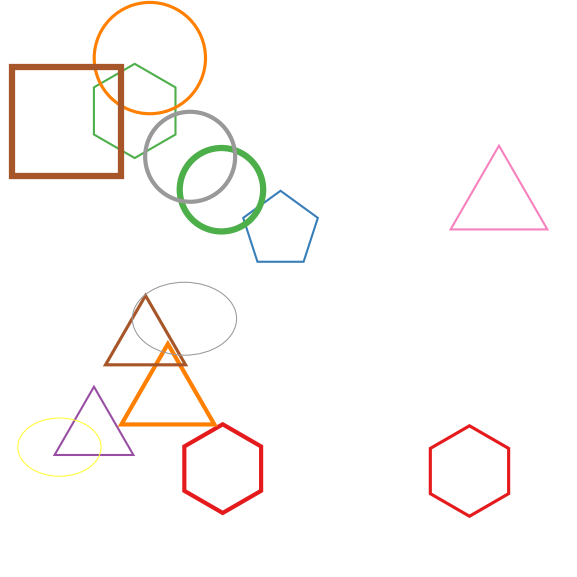[{"shape": "hexagon", "thickness": 2, "radius": 0.38, "center": [0.386, 0.188]}, {"shape": "hexagon", "thickness": 1.5, "radius": 0.39, "center": [0.813, 0.183]}, {"shape": "pentagon", "thickness": 1, "radius": 0.34, "center": [0.486, 0.601]}, {"shape": "circle", "thickness": 3, "radius": 0.36, "center": [0.383, 0.671]}, {"shape": "hexagon", "thickness": 1, "radius": 0.41, "center": [0.233, 0.807]}, {"shape": "triangle", "thickness": 1, "radius": 0.39, "center": [0.163, 0.251]}, {"shape": "triangle", "thickness": 2, "radius": 0.46, "center": [0.291, 0.311]}, {"shape": "circle", "thickness": 1.5, "radius": 0.48, "center": [0.259, 0.899]}, {"shape": "oval", "thickness": 0.5, "radius": 0.36, "center": [0.103, 0.225]}, {"shape": "square", "thickness": 3, "radius": 0.47, "center": [0.115, 0.789]}, {"shape": "triangle", "thickness": 1.5, "radius": 0.4, "center": [0.252, 0.407]}, {"shape": "triangle", "thickness": 1, "radius": 0.48, "center": [0.864, 0.65]}, {"shape": "oval", "thickness": 0.5, "radius": 0.45, "center": [0.319, 0.447]}, {"shape": "circle", "thickness": 2, "radius": 0.39, "center": [0.329, 0.728]}]